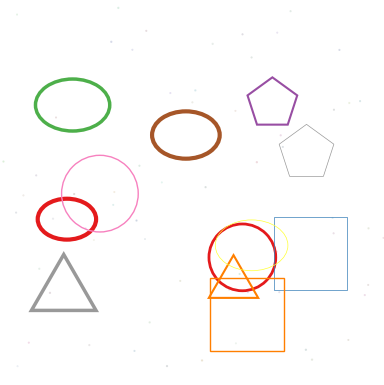[{"shape": "oval", "thickness": 3, "radius": 0.38, "center": [0.174, 0.431]}, {"shape": "circle", "thickness": 2, "radius": 0.43, "center": [0.63, 0.332]}, {"shape": "square", "thickness": 0.5, "radius": 0.47, "center": [0.806, 0.341]}, {"shape": "oval", "thickness": 2.5, "radius": 0.48, "center": [0.189, 0.727]}, {"shape": "pentagon", "thickness": 1.5, "radius": 0.34, "center": [0.707, 0.731]}, {"shape": "triangle", "thickness": 1.5, "radius": 0.37, "center": [0.607, 0.263]}, {"shape": "square", "thickness": 1, "radius": 0.48, "center": [0.642, 0.183]}, {"shape": "oval", "thickness": 0.5, "radius": 0.47, "center": [0.653, 0.363]}, {"shape": "oval", "thickness": 3, "radius": 0.44, "center": [0.483, 0.649]}, {"shape": "circle", "thickness": 1, "radius": 0.5, "center": [0.259, 0.497]}, {"shape": "triangle", "thickness": 2.5, "radius": 0.48, "center": [0.166, 0.242]}, {"shape": "pentagon", "thickness": 0.5, "radius": 0.37, "center": [0.796, 0.602]}]